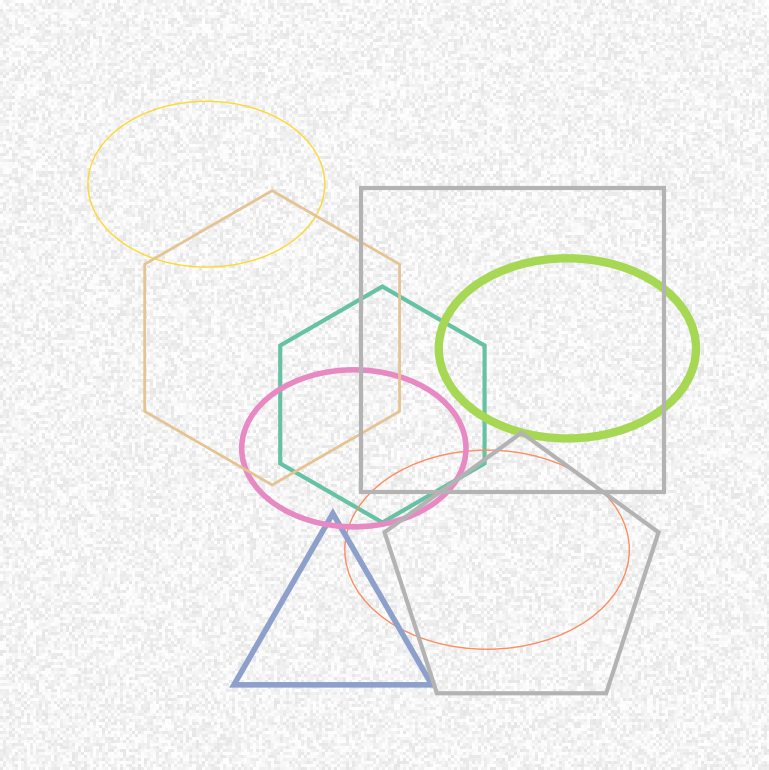[{"shape": "hexagon", "thickness": 1.5, "radius": 0.77, "center": [0.497, 0.475]}, {"shape": "oval", "thickness": 0.5, "radius": 0.92, "center": [0.633, 0.286]}, {"shape": "triangle", "thickness": 2, "radius": 0.74, "center": [0.432, 0.185]}, {"shape": "oval", "thickness": 2, "radius": 0.73, "center": [0.46, 0.418]}, {"shape": "oval", "thickness": 3, "radius": 0.84, "center": [0.737, 0.548]}, {"shape": "oval", "thickness": 0.5, "radius": 0.77, "center": [0.268, 0.761]}, {"shape": "hexagon", "thickness": 1, "radius": 0.96, "center": [0.353, 0.561]}, {"shape": "square", "thickness": 1.5, "radius": 0.99, "center": [0.665, 0.559]}, {"shape": "pentagon", "thickness": 1.5, "radius": 0.94, "center": [0.677, 0.251]}]